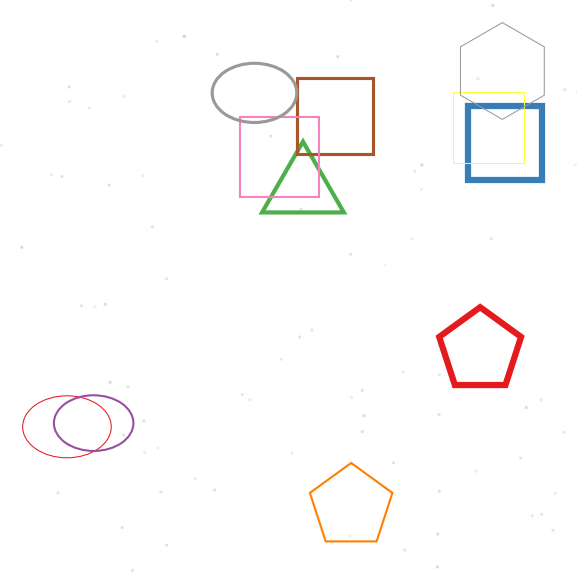[{"shape": "oval", "thickness": 0.5, "radius": 0.38, "center": [0.116, 0.26]}, {"shape": "pentagon", "thickness": 3, "radius": 0.37, "center": [0.831, 0.393]}, {"shape": "square", "thickness": 3, "radius": 0.32, "center": [0.875, 0.751]}, {"shape": "triangle", "thickness": 2, "radius": 0.41, "center": [0.525, 0.672]}, {"shape": "oval", "thickness": 1, "radius": 0.34, "center": [0.162, 0.266]}, {"shape": "pentagon", "thickness": 1, "radius": 0.38, "center": [0.608, 0.122]}, {"shape": "square", "thickness": 0.5, "radius": 0.31, "center": [0.846, 0.778]}, {"shape": "square", "thickness": 1.5, "radius": 0.33, "center": [0.58, 0.798]}, {"shape": "square", "thickness": 1, "radius": 0.34, "center": [0.484, 0.727]}, {"shape": "hexagon", "thickness": 0.5, "radius": 0.42, "center": [0.87, 0.876]}, {"shape": "oval", "thickness": 1.5, "radius": 0.37, "center": [0.441, 0.838]}]